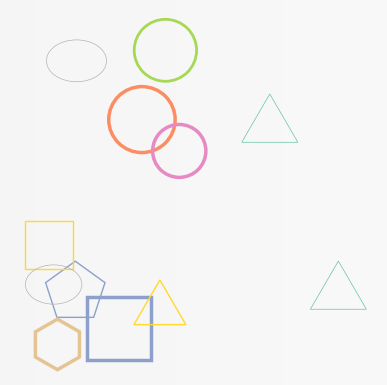[{"shape": "triangle", "thickness": 0.5, "radius": 0.42, "center": [0.696, 0.672]}, {"shape": "triangle", "thickness": 0.5, "radius": 0.42, "center": [0.873, 0.239]}, {"shape": "circle", "thickness": 2.5, "radius": 0.43, "center": [0.366, 0.689]}, {"shape": "pentagon", "thickness": 1, "radius": 0.4, "center": [0.194, 0.241]}, {"shape": "square", "thickness": 2.5, "radius": 0.41, "center": [0.307, 0.146]}, {"shape": "circle", "thickness": 2.5, "radius": 0.34, "center": [0.463, 0.608]}, {"shape": "circle", "thickness": 2, "radius": 0.4, "center": [0.427, 0.869]}, {"shape": "square", "thickness": 1, "radius": 0.31, "center": [0.126, 0.363]}, {"shape": "triangle", "thickness": 1, "radius": 0.39, "center": [0.413, 0.195]}, {"shape": "hexagon", "thickness": 2.5, "radius": 0.33, "center": [0.148, 0.105]}, {"shape": "oval", "thickness": 0.5, "radius": 0.39, "center": [0.197, 0.842]}, {"shape": "oval", "thickness": 0.5, "radius": 0.36, "center": [0.138, 0.261]}]